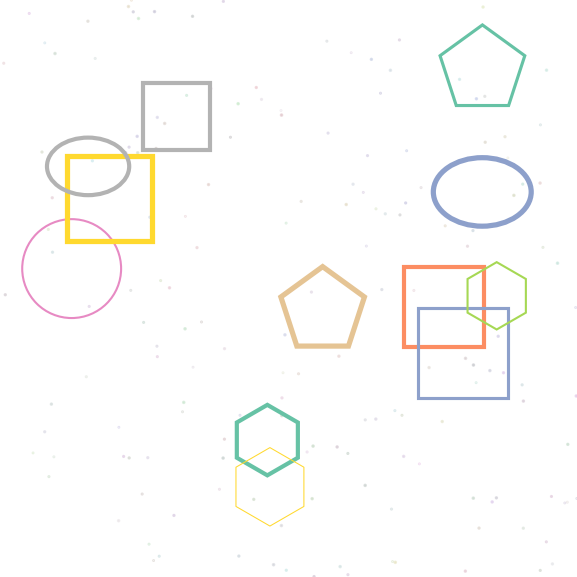[{"shape": "pentagon", "thickness": 1.5, "radius": 0.39, "center": [0.835, 0.879]}, {"shape": "hexagon", "thickness": 2, "radius": 0.31, "center": [0.463, 0.237]}, {"shape": "square", "thickness": 2, "radius": 0.35, "center": [0.769, 0.467]}, {"shape": "square", "thickness": 1.5, "radius": 0.39, "center": [0.801, 0.387]}, {"shape": "oval", "thickness": 2.5, "radius": 0.42, "center": [0.835, 0.667]}, {"shape": "circle", "thickness": 1, "radius": 0.43, "center": [0.124, 0.534]}, {"shape": "hexagon", "thickness": 1, "radius": 0.29, "center": [0.86, 0.487]}, {"shape": "square", "thickness": 2.5, "radius": 0.37, "center": [0.19, 0.655]}, {"shape": "hexagon", "thickness": 0.5, "radius": 0.34, "center": [0.467, 0.156]}, {"shape": "pentagon", "thickness": 2.5, "radius": 0.38, "center": [0.559, 0.461]}, {"shape": "square", "thickness": 2, "radius": 0.29, "center": [0.305, 0.797]}, {"shape": "oval", "thickness": 2, "radius": 0.36, "center": [0.153, 0.711]}]